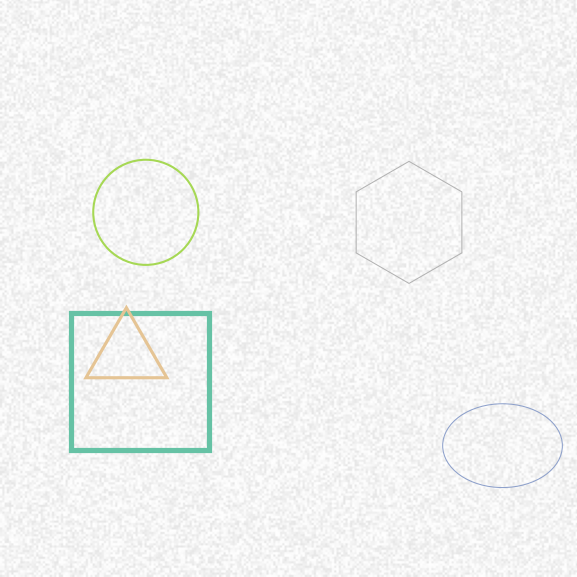[{"shape": "square", "thickness": 2.5, "radius": 0.6, "center": [0.242, 0.339]}, {"shape": "oval", "thickness": 0.5, "radius": 0.52, "center": [0.87, 0.227]}, {"shape": "circle", "thickness": 1, "radius": 0.46, "center": [0.252, 0.631]}, {"shape": "triangle", "thickness": 1.5, "radius": 0.4, "center": [0.219, 0.385]}, {"shape": "hexagon", "thickness": 0.5, "radius": 0.53, "center": [0.708, 0.614]}]